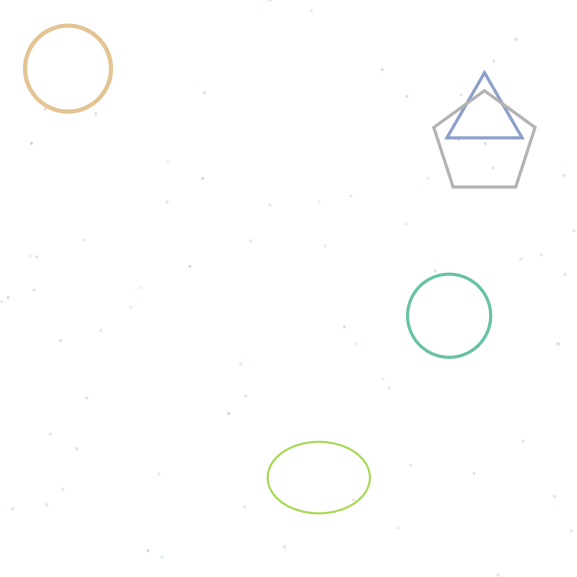[{"shape": "circle", "thickness": 1.5, "radius": 0.36, "center": [0.778, 0.452]}, {"shape": "triangle", "thickness": 1.5, "radius": 0.38, "center": [0.839, 0.798]}, {"shape": "oval", "thickness": 1, "radius": 0.44, "center": [0.552, 0.172]}, {"shape": "circle", "thickness": 2, "radius": 0.37, "center": [0.118, 0.88]}, {"shape": "pentagon", "thickness": 1.5, "radius": 0.46, "center": [0.839, 0.75]}]